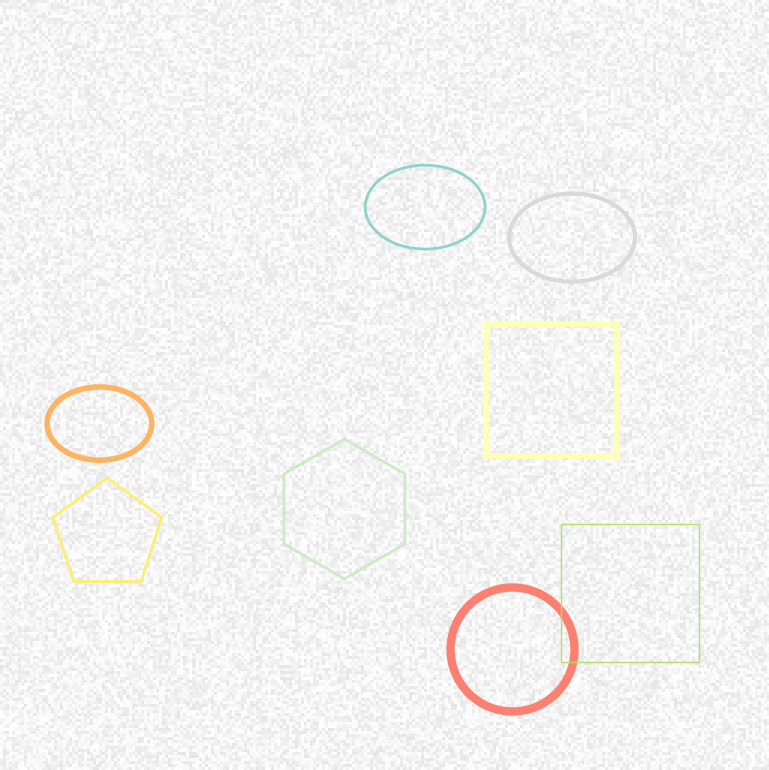[{"shape": "oval", "thickness": 1, "radius": 0.39, "center": [0.552, 0.731]}, {"shape": "square", "thickness": 2, "radius": 0.43, "center": [0.716, 0.493]}, {"shape": "circle", "thickness": 3, "radius": 0.4, "center": [0.666, 0.157]}, {"shape": "oval", "thickness": 2, "radius": 0.34, "center": [0.129, 0.45]}, {"shape": "square", "thickness": 0.5, "radius": 0.45, "center": [0.818, 0.23]}, {"shape": "oval", "thickness": 1.5, "radius": 0.41, "center": [0.743, 0.691]}, {"shape": "hexagon", "thickness": 1, "radius": 0.45, "center": [0.447, 0.339]}, {"shape": "pentagon", "thickness": 1, "radius": 0.37, "center": [0.139, 0.305]}]